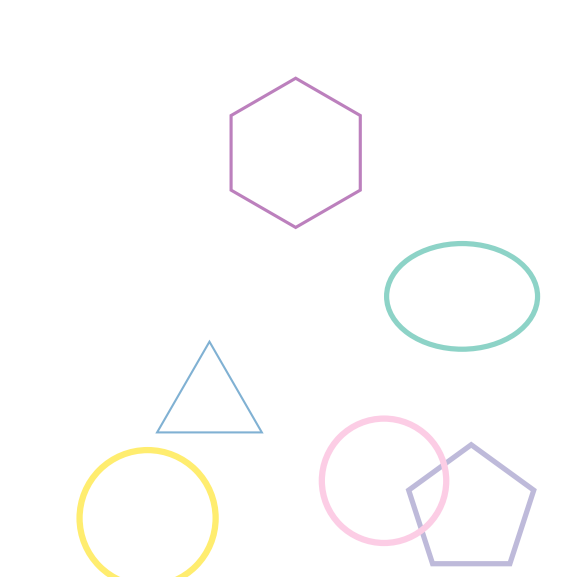[{"shape": "oval", "thickness": 2.5, "radius": 0.65, "center": [0.8, 0.486]}, {"shape": "pentagon", "thickness": 2.5, "radius": 0.57, "center": [0.816, 0.115]}, {"shape": "triangle", "thickness": 1, "radius": 0.52, "center": [0.363, 0.303]}, {"shape": "circle", "thickness": 3, "radius": 0.54, "center": [0.665, 0.167]}, {"shape": "hexagon", "thickness": 1.5, "radius": 0.65, "center": [0.512, 0.734]}, {"shape": "circle", "thickness": 3, "radius": 0.59, "center": [0.256, 0.102]}]